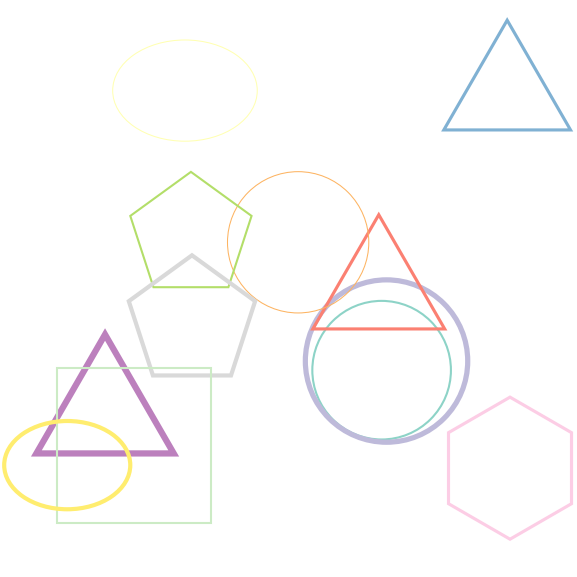[{"shape": "circle", "thickness": 1, "radius": 0.6, "center": [0.661, 0.358]}, {"shape": "oval", "thickness": 0.5, "radius": 0.63, "center": [0.32, 0.842]}, {"shape": "circle", "thickness": 2.5, "radius": 0.7, "center": [0.669, 0.374]}, {"shape": "triangle", "thickness": 1.5, "radius": 0.66, "center": [0.656, 0.495]}, {"shape": "triangle", "thickness": 1.5, "radius": 0.63, "center": [0.878, 0.837]}, {"shape": "circle", "thickness": 0.5, "radius": 0.61, "center": [0.516, 0.58]}, {"shape": "pentagon", "thickness": 1, "radius": 0.55, "center": [0.331, 0.591]}, {"shape": "hexagon", "thickness": 1.5, "radius": 0.61, "center": [0.883, 0.188]}, {"shape": "pentagon", "thickness": 2, "radius": 0.58, "center": [0.332, 0.442]}, {"shape": "triangle", "thickness": 3, "radius": 0.69, "center": [0.182, 0.283]}, {"shape": "square", "thickness": 1, "radius": 0.67, "center": [0.232, 0.228]}, {"shape": "oval", "thickness": 2, "radius": 0.55, "center": [0.116, 0.194]}]